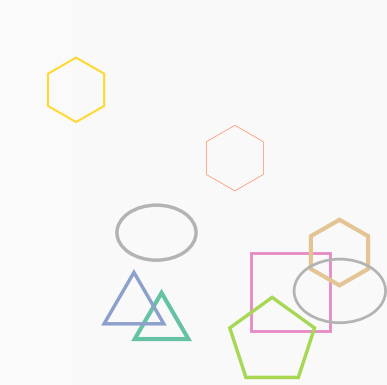[{"shape": "triangle", "thickness": 3, "radius": 0.4, "center": [0.417, 0.159]}, {"shape": "hexagon", "thickness": 0.5, "radius": 0.43, "center": [0.606, 0.589]}, {"shape": "triangle", "thickness": 2.5, "radius": 0.44, "center": [0.346, 0.203]}, {"shape": "square", "thickness": 2, "radius": 0.51, "center": [0.75, 0.242]}, {"shape": "pentagon", "thickness": 2.5, "radius": 0.57, "center": [0.702, 0.113]}, {"shape": "hexagon", "thickness": 1.5, "radius": 0.42, "center": [0.196, 0.767]}, {"shape": "hexagon", "thickness": 3, "radius": 0.43, "center": [0.876, 0.344]}, {"shape": "oval", "thickness": 2.5, "radius": 0.51, "center": [0.404, 0.396]}, {"shape": "oval", "thickness": 2, "radius": 0.59, "center": [0.877, 0.244]}]